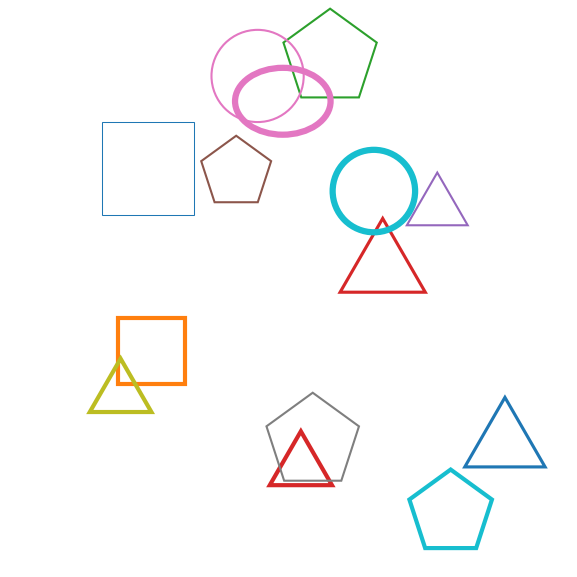[{"shape": "square", "thickness": 0.5, "radius": 0.4, "center": [0.256, 0.707]}, {"shape": "triangle", "thickness": 1.5, "radius": 0.4, "center": [0.874, 0.231]}, {"shape": "square", "thickness": 2, "radius": 0.29, "center": [0.262, 0.391]}, {"shape": "pentagon", "thickness": 1, "radius": 0.42, "center": [0.572, 0.899]}, {"shape": "triangle", "thickness": 2, "radius": 0.31, "center": [0.521, 0.19]}, {"shape": "triangle", "thickness": 1.5, "radius": 0.43, "center": [0.663, 0.536]}, {"shape": "triangle", "thickness": 1, "radius": 0.3, "center": [0.757, 0.639]}, {"shape": "pentagon", "thickness": 1, "radius": 0.32, "center": [0.409, 0.7]}, {"shape": "oval", "thickness": 3, "radius": 0.41, "center": [0.49, 0.824]}, {"shape": "circle", "thickness": 1, "radius": 0.4, "center": [0.446, 0.868]}, {"shape": "pentagon", "thickness": 1, "radius": 0.42, "center": [0.542, 0.235]}, {"shape": "triangle", "thickness": 2, "radius": 0.31, "center": [0.209, 0.316]}, {"shape": "circle", "thickness": 3, "radius": 0.36, "center": [0.647, 0.668]}, {"shape": "pentagon", "thickness": 2, "radius": 0.38, "center": [0.78, 0.111]}]